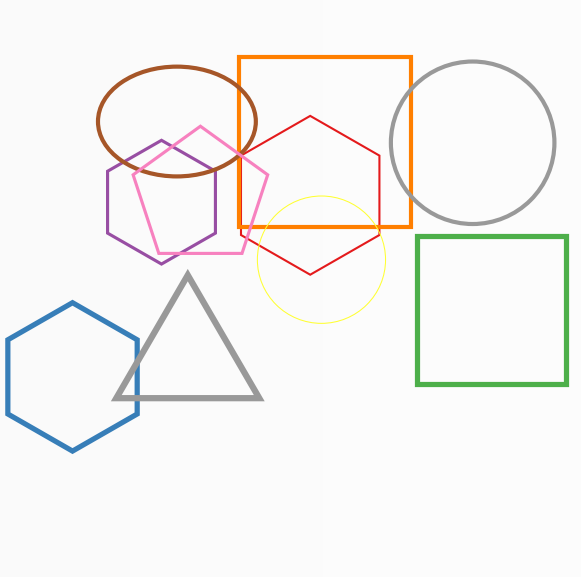[{"shape": "hexagon", "thickness": 1, "radius": 0.69, "center": [0.534, 0.661]}, {"shape": "hexagon", "thickness": 2.5, "radius": 0.64, "center": [0.125, 0.347]}, {"shape": "square", "thickness": 2.5, "radius": 0.64, "center": [0.846, 0.462]}, {"shape": "hexagon", "thickness": 1.5, "radius": 0.54, "center": [0.278, 0.649]}, {"shape": "square", "thickness": 2, "radius": 0.74, "center": [0.559, 0.753]}, {"shape": "circle", "thickness": 0.5, "radius": 0.55, "center": [0.553, 0.549]}, {"shape": "oval", "thickness": 2, "radius": 0.68, "center": [0.304, 0.789]}, {"shape": "pentagon", "thickness": 1.5, "radius": 0.61, "center": [0.345, 0.659]}, {"shape": "circle", "thickness": 2, "radius": 0.7, "center": [0.813, 0.752]}, {"shape": "triangle", "thickness": 3, "radius": 0.71, "center": [0.323, 0.381]}]